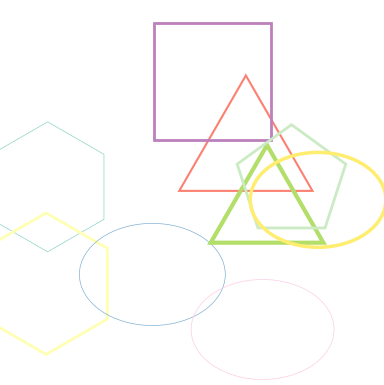[{"shape": "hexagon", "thickness": 0.5, "radius": 0.84, "center": [0.124, 0.515]}, {"shape": "hexagon", "thickness": 2, "radius": 0.92, "center": [0.12, 0.263]}, {"shape": "triangle", "thickness": 1.5, "radius": 1.0, "center": [0.639, 0.604]}, {"shape": "oval", "thickness": 0.5, "radius": 0.95, "center": [0.396, 0.287]}, {"shape": "triangle", "thickness": 3, "radius": 0.84, "center": [0.694, 0.454]}, {"shape": "oval", "thickness": 0.5, "radius": 0.93, "center": [0.682, 0.144]}, {"shape": "square", "thickness": 2, "radius": 0.76, "center": [0.553, 0.789]}, {"shape": "pentagon", "thickness": 2, "radius": 0.74, "center": [0.757, 0.528]}, {"shape": "oval", "thickness": 2.5, "radius": 0.88, "center": [0.826, 0.481]}]